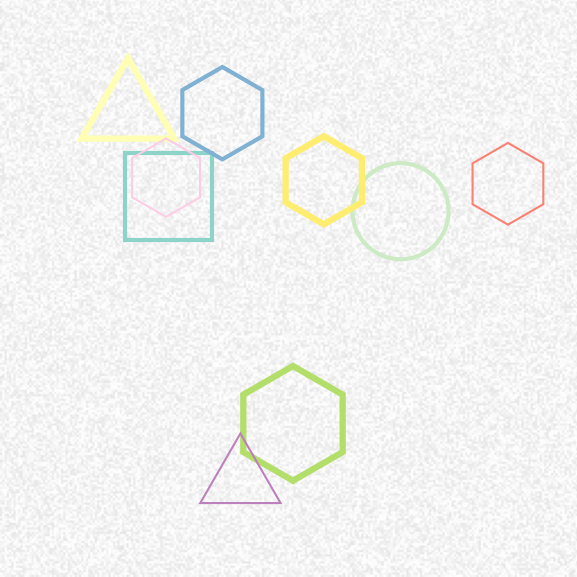[{"shape": "square", "thickness": 2, "radius": 0.38, "center": [0.292, 0.659]}, {"shape": "triangle", "thickness": 3, "radius": 0.46, "center": [0.222, 0.806]}, {"shape": "hexagon", "thickness": 1, "radius": 0.35, "center": [0.88, 0.681]}, {"shape": "hexagon", "thickness": 2, "radius": 0.4, "center": [0.385, 0.803]}, {"shape": "hexagon", "thickness": 3, "radius": 0.5, "center": [0.507, 0.266]}, {"shape": "hexagon", "thickness": 1, "radius": 0.34, "center": [0.288, 0.691]}, {"shape": "triangle", "thickness": 1, "radius": 0.4, "center": [0.416, 0.168]}, {"shape": "circle", "thickness": 2, "radius": 0.42, "center": [0.694, 0.633]}, {"shape": "hexagon", "thickness": 3, "radius": 0.38, "center": [0.561, 0.687]}]